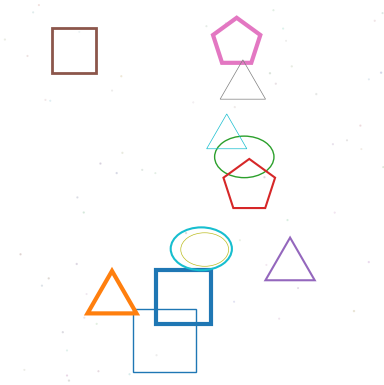[{"shape": "square", "thickness": 3, "radius": 0.36, "center": [0.477, 0.228]}, {"shape": "square", "thickness": 1, "radius": 0.41, "center": [0.428, 0.116]}, {"shape": "triangle", "thickness": 3, "radius": 0.37, "center": [0.291, 0.223]}, {"shape": "oval", "thickness": 1, "radius": 0.39, "center": [0.635, 0.593]}, {"shape": "pentagon", "thickness": 1.5, "radius": 0.35, "center": [0.647, 0.517]}, {"shape": "triangle", "thickness": 1.5, "radius": 0.37, "center": [0.753, 0.309]}, {"shape": "square", "thickness": 2, "radius": 0.29, "center": [0.192, 0.869]}, {"shape": "pentagon", "thickness": 3, "radius": 0.32, "center": [0.615, 0.889]}, {"shape": "triangle", "thickness": 0.5, "radius": 0.34, "center": [0.631, 0.776]}, {"shape": "oval", "thickness": 0.5, "radius": 0.31, "center": [0.532, 0.352]}, {"shape": "triangle", "thickness": 0.5, "radius": 0.3, "center": [0.589, 0.644]}, {"shape": "oval", "thickness": 1.5, "radius": 0.4, "center": [0.523, 0.354]}]